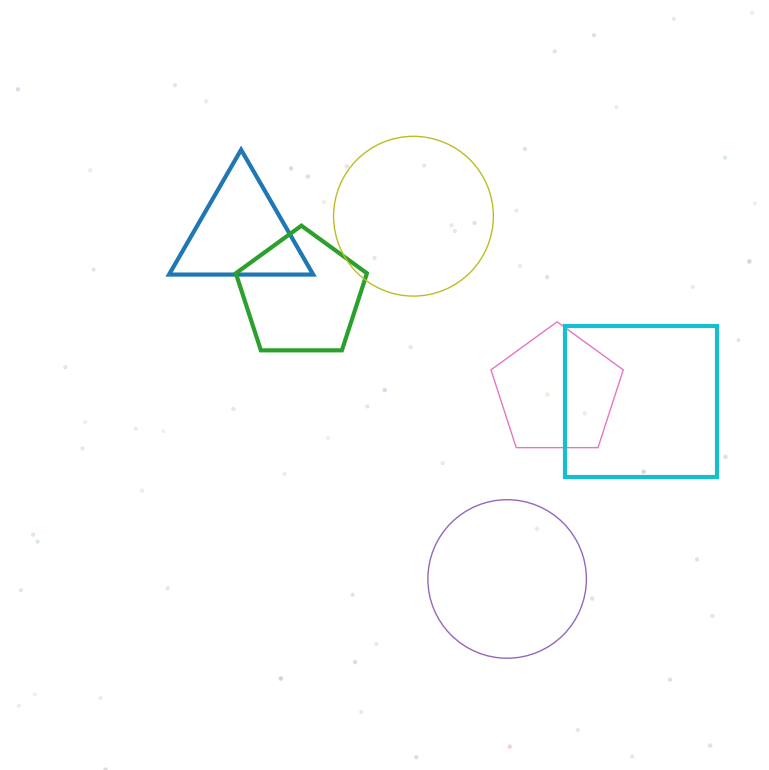[{"shape": "triangle", "thickness": 1.5, "radius": 0.54, "center": [0.313, 0.697]}, {"shape": "pentagon", "thickness": 1.5, "radius": 0.45, "center": [0.391, 0.617]}, {"shape": "circle", "thickness": 0.5, "radius": 0.51, "center": [0.659, 0.248]}, {"shape": "pentagon", "thickness": 0.5, "radius": 0.45, "center": [0.724, 0.492]}, {"shape": "circle", "thickness": 0.5, "radius": 0.52, "center": [0.537, 0.719]}, {"shape": "square", "thickness": 1.5, "radius": 0.49, "center": [0.832, 0.479]}]